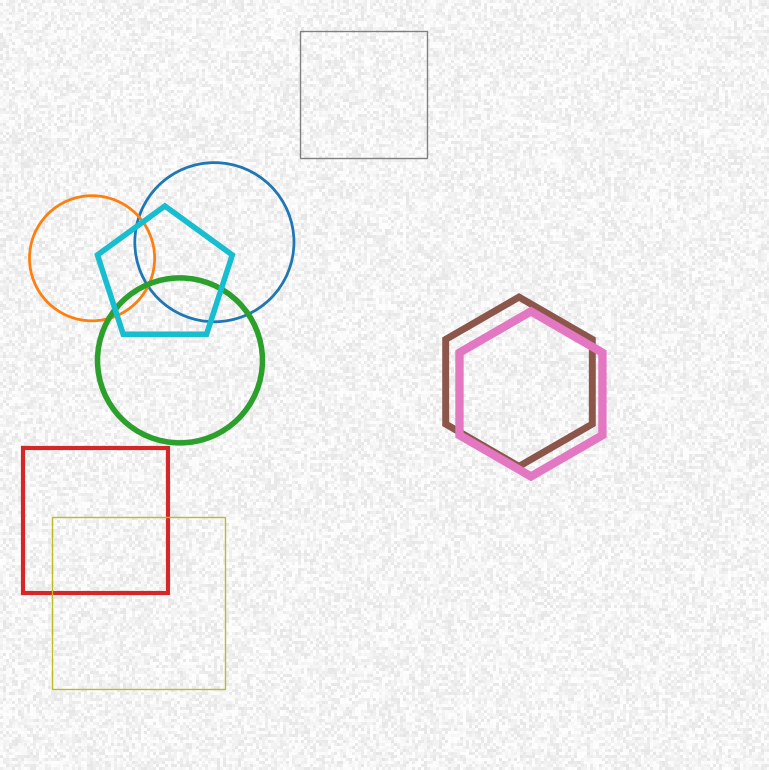[{"shape": "circle", "thickness": 1, "radius": 0.52, "center": [0.278, 0.685]}, {"shape": "circle", "thickness": 1, "radius": 0.41, "center": [0.12, 0.665]}, {"shape": "circle", "thickness": 2, "radius": 0.54, "center": [0.234, 0.532]}, {"shape": "square", "thickness": 1.5, "radius": 0.47, "center": [0.124, 0.324]}, {"shape": "hexagon", "thickness": 2.5, "radius": 0.55, "center": [0.674, 0.504]}, {"shape": "hexagon", "thickness": 3, "radius": 0.54, "center": [0.69, 0.488]}, {"shape": "square", "thickness": 0.5, "radius": 0.41, "center": [0.472, 0.877]}, {"shape": "square", "thickness": 0.5, "radius": 0.56, "center": [0.179, 0.217]}, {"shape": "pentagon", "thickness": 2, "radius": 0.46, "center": [0.214, 0.64]}]